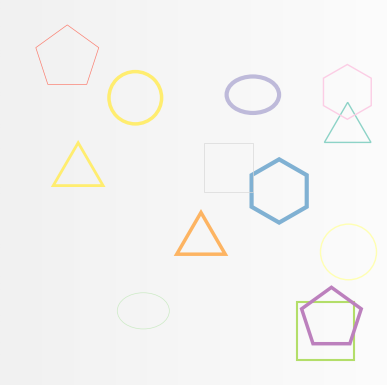[{"shape": "triangle", "thickness": 1, "radius": 0.35, "center": [0.897, 0.665]}, {"shape": "circle", "thickness": 1, "radius": 0.36, "center": [0.899, 0.346]}, {"shape": "oval", "thickness": 3, "radius": 0.34, "center": [0.653, 0.754]}, {"shape": "pentagon", "thickness": 0.5, "radius": 0.43, "center": [0.174, 0.85]}, {"shape": "hexagon", "thickness": 3, "radius": 0.41, "center": [0.72, 0.504]}, {"shape": "triangle", "thickness": 2.5, "radius": 0.36, "center": [0.519, 0.376]}, {"shape": "square", "thickness": 1.5, "radius": 0.37, "center": [0.84, 0.141]}, {"shape": "hexagon", "thickness": 1, "radius": 0.36, "center": [0.896, 0.761]}, {"shape": "square", "thickness": 0.5, "radius": 0.32, "center": [0.589, 0.565]}, {"shape": "pentagon", "thickness": 2.5, "radius": 0.4, "center": [0.855, 0.173]}, {"shape": "oval", "thickness": 0.5, "radius": 0.34, "center": [0.37, 0.193]}, {"shape": "triangle", "thickness": 2, "radius": 0.37, "center": [0.202, 0.555]}, {"shape": "circle", "thickness": 2.5, "radius": 0.34, "center": [0.349, 0.746]}]